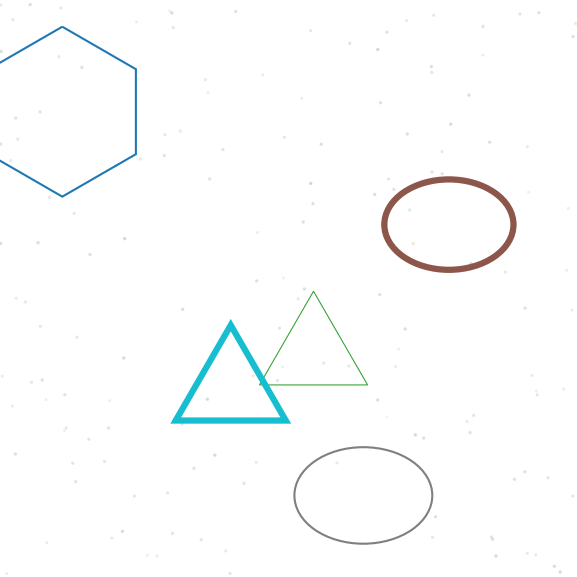[{"shape": "hexagon", "thickness": 1, "radius": 0.74, "center": [0.108, 0.806]}, {"shape": "triangle", "thickness": 0.5, "radius": 0.54, "center": [0.543, 0.387]}, {"shape": "oval", "thickness": 3, "radius": 0.56, "center": [0.777, 0.61]}, {"shape": "oval", "thickness": 1, "radius": 0.6, "center": [0.629, 0.141]}, {"shape": "triangle", "thickness": 3, "radius": 0.55, "center": [0.4, 0.326]}]